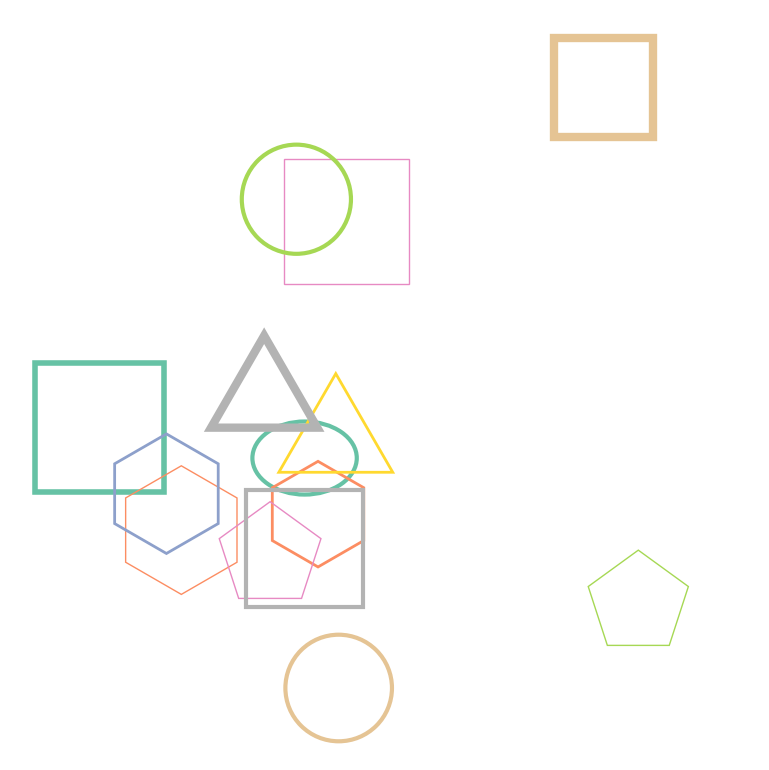[{"shape": "oval", "thickness": 1.5, "radius": 0.34, "center": [0.396, 0.405]}, {"shape": "square", "thickness": 2, "radius": 0.42, "center": [0.129, 0.445]}, {"shape": "hexagon", "thickness": 1, "radius": 0.34, "center": [0.413, 0.332]}, {"shape": "hexagon", "thickness": 0.5, "radius": 0.42, "center": [0.235, 0.312]}, {"shape": "hexagon", "thickness": 1, "radius": 0.39, "center": [0.216, 0.359]}, {"shape": "pentagon", "thickness": 0.5, "radius": 0.35, "center": [0.351, 0.279]}, {"shape": "square", "thickness": 0.5, "radius": 0.4, "center": [0.45, 0.712]}, {"shape": "pentagon", "thickness": 0.5, "radius": 0.34, "center": [0.829, 0.217]}, {"shape": "circle", "thickness": 1.5, "radius": 0.35, "center": [0.385, 0.741]}, {"shape": "triangle", "thickness": 1, "radius": 0.43, "center": [0.436, 0.429]}, {"shape": "square", "thickness": 3, "radius": 0.32, "center": [0.784, 0.886]}, {"shape": "circle", "thickness": 1.5, "radius": 0.35, "center": [0.44, 0.106]}, {"shape": "triangle", "thickness": 3, "radius": 0.4, "center": [0.343, 0.484]}, {"shape": "square", "thickness": 1.5, "radius": 0.38, "center": [0.396, 0.288]}]